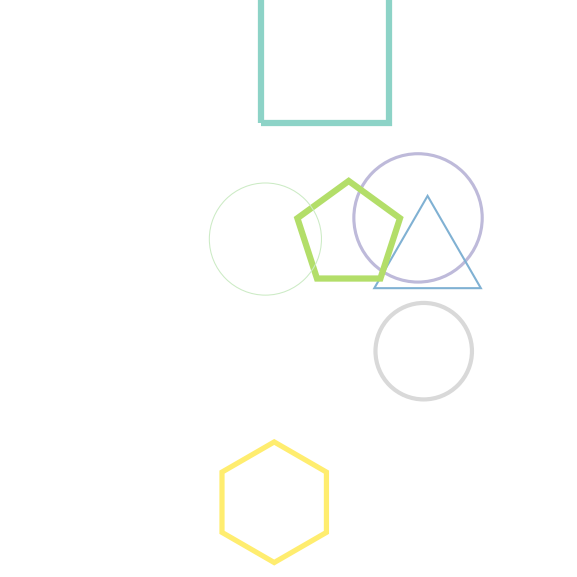[{"shape": "square", "thickness": 3, "radius": 0.55, "center": [0.564, 0.897]}, {"shape": "circle", "thickness": 1.5, "radius": 0.56, "center": [0.724, 0.622]}, {"shape": "triangle", "thickness": 1, "radius": 0.53, "center": [0.74, 0.553]}, {"shape": "pentagon", "thickness": 3, "radius": 0.47, "center": [0.604, 0.592]}, {"shape": "circle", "thickness": 2, "radius": 0.42, "center": [0.734, 0.391]}, {"shape": "circle", "thickness": 0.5, "radius": 0.49, "center": [0.46, 0.585]}, {"shape": "hexagon", "thickness": 2.5, "radius": 0.52, "center": [0.475, 0.129]}]